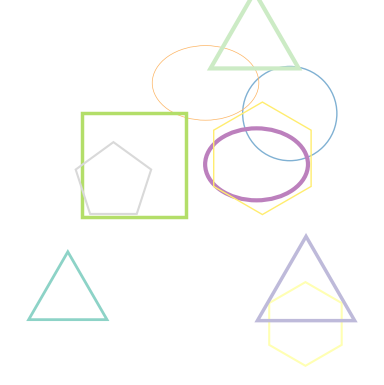[{"shape": "triangle", "thickness": 2, "radius": 0.59, "center": [0.176, 0.228]}, {"shape": "hexagon", "thickness": 1.5, "radius": 0.54, "center": [0.793, 0.159]}, {"shape": "triangle", "thickness": 2.5, "radius": 0.73, "center": [0.795, 0.24]}, {"shape": "circle", "thickness": 1, "radius": 0.61, "center": [0.753, 0.705]}, {"shape": "oval", "thickness": 0.5, "radius": 0.69, "center": [0.534, 0.785]}, {"shape": "square", "thickness": 2.5, "radius": 0.67, "center": [0.348, 0.571]}, {"shape": "pentagon", "thickness": 1.5, "radius": 0.52, "center": [0.295, 0.528]}, {"shape": "oval", "thickness": 3, "radius": 0.67, "center": [0.666, 0.573]}, {"shape": "triangle", "thickness": 3, "radius": 0.66, "center": [0.661, 0.888]}, {"shape": "hexagon", "thickness": 1, "radius": 0.73, "center": [0.682, 0.589]}]